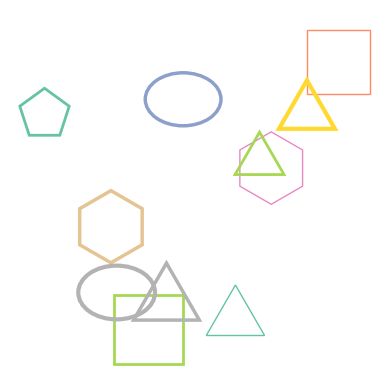[{"shape": "triangle", "thickness": 1, "radius": 0.44, "center": [0.611, 0.172]}, {"shape": "pentagon", "thickness": 2, "radius": 0.34, "center": [0.116, 0.703]}, {"shape": "square", "thickness": 1, "radius": 0.41, "center": [0.879, 0.839]}, {"shape": "oval", "thickness": 2.5, "radius": 0.49, "center": [0.476, 0.742]}, {"shape": "hexagon", "thickness": 1, "radius": 0.47, "center": [0.704, 0.563]}, {"shape": "triangle", "thickness": 2, "radius": 0.37, "center": [0.674, 0.583]}, {"shape": "square", "thickness": 2, "radius": 0.45, "center": [0.386, 0.144]}, {"shape": "triangle", "thickness": 3, "radius": 0.42, "center": [0.797, 0.707]}, {"shape": "hexagon", "thickness": 2.5, "radius": 0.47, "center": [0.288, 0.411]}, {"shape": "oval", "thickness": 3, "radius": 0.5, "center": [0.303, 0.24]}, {"shape": "triangle", "thickness": 2.5, "radius": 0.49, "center": [0.432, 0.218]}]